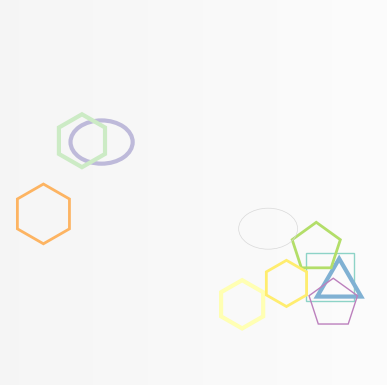[{"shape": "square", "thickness": 1, "radius": 0.31, "center": [0.851, 0.281]}, {"shape": "hexagon", "thickness": 3, "radius": 0.31, "center": [0.625, 0.21]}, {"shape": "oval", "thickness": 3, "radius": 0.4, "center": [0.262, 0.631]}, {"shape": "triangle", "thickness": 3, "radius": 0.33, "center": [0.875, 0.262]}, {"shape": "hexagon", "thickness": 2, "radius": 0.39, "center": [0.112, 0.444]}, {"shape": "pentagon", "thickness": 2, "radius": 0.33, "center": [0.816, 0.357]}, {"shape": "oval", "thickness": 0.5, "radius": 0.38, "center": [0.692, 0.406]}, {"shape": "pentagon", "thickness": 1, "radius": 0.33, "center": [0.86, 0.212]}, {"shape": "hexagon", "thickness": 3, "radius": 0.34, "center": [0.212, 0.634]}, {"shape": "hexagon", "thickness": 2, "radius": 0.3, "center": [0.739, 0.264]}]